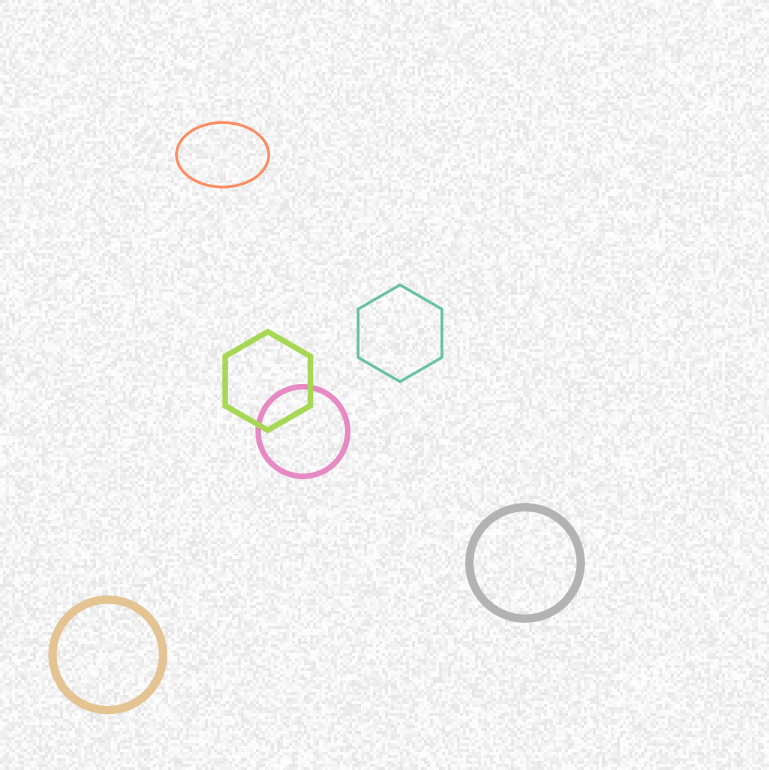[{"shape": "hexagon", "thickness": 1, "radius": 0.31, "center": [0.519, 0.567]}, {"shape": "oval", "thickness": 1, "radius": 0.3, "center": [0.289, 0.799]}, {"shape": "circle", "thickness": 2, "radius": 0.29, "center": [0.393, 0.44]}, {"shape": "hexagon", "thickness": 2, "radius": 0.32, "center": [0.348, 0.505]}, {"shape": "circle", "thickness": 3, "radius": 0.36, "center": [0.14, 0.15]}, {"shape": "circle", "thickness": 3, "radius": 0.36, "center": [0.682, 0.269]}]